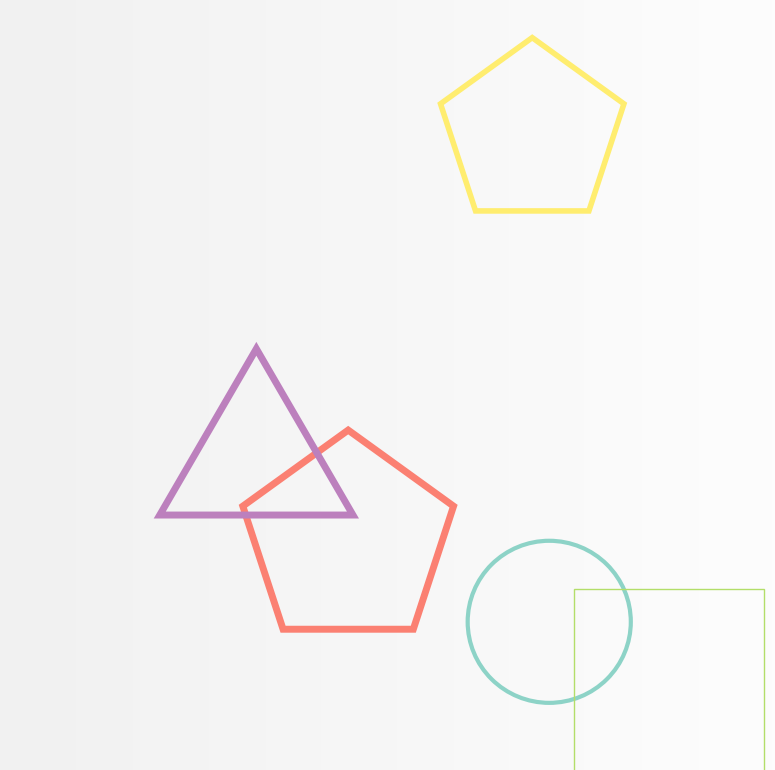[{"shape": "circle", "thickness": 1.5, "radius": 0.53, "center": [0.709, 0.192]}, {"shape": "pentagon", "thickness": 2.5, "radius": 0.71, "center": [0.449, 0.298]}, {"shape": "square", "thickness": 0.5, "radius": 0.61, "center": [0.863, 0.113]}, {"shape": "triangle", "thickness": 2.5, "radius": 0.72, "center": [0.331, 0.403]}, {"shape": "pentagon", "thickness": 2, "radius": 0.62, "center": [0.687, 0.827]}]